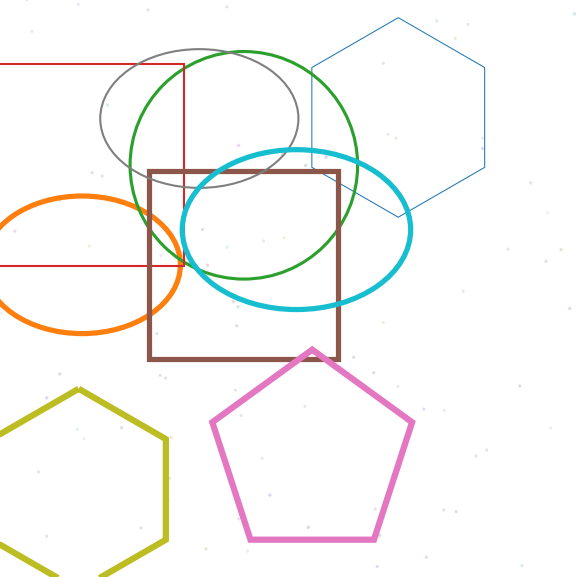[{"shape": "hexagon", "thickness": 0.5, "radius": 0.86, "center": [0.69, 0.796]}, {"shape": "oval", "thickness": 2.5, "radius": 0.85, "center": [0.142, 0.541]}, {"shape": "circle", "thickness": 1.5, "radius": 0.99, "center": [0.422, 0.713]}, {"shape": "square", "thickness": 1, "radius": 0.87, "center": [0.144, 0.713]}, {"shape": "square", "thickness": 2.5, "radius": 0.81, "center": [0.422, 0.54]}, {"shape": "pentagon", "thickness": 3, "radius": 0.91, "center": [0.541, 0.212]}, {"shape": "oval", "thickness": 1, "radius": 0.86, "center": [0.345, 0.794]}, {"shape": "hexagon", "thickness": 3, "radius": 0.87, "center": [0.136, 0.152]}, {"shape": "oval", "thickness": 2.5, "radius": 0.99, "center": [0.513, 0.602]}]